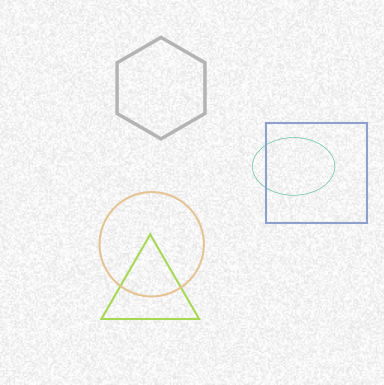[{"shape": "oval", "thickness": 0.5, "radius": 0.54, "center": [0.763, 0.568]}, {"shape": "square", "thickness": 1.5, "radius": 0.65, "center": [0.822, 0.551]}, {"shape": "triangle", "thickness": 1.5, "radius": 0.73, "center": [0.39, 0.245]}, {"shape": "circle", "thickness": 1.5, "radius": 0.68, "center": [0.394, 0.366]}, {"shape": "hexagon", "thickness": 2.5, "radius": 0.66, "center": [0.418, 0.771]}]